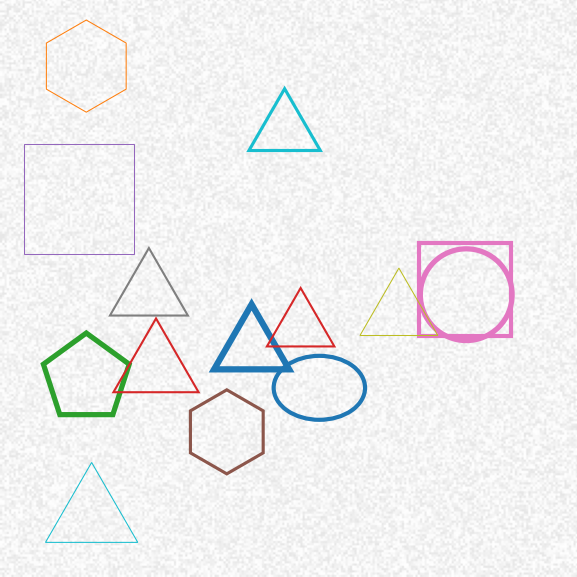[{"shape": "triangle", "thickness": 3, "radius": 0.37, "center": [0.436, 0.397]}, {"shape": "oval", "thickness": 2, "radius": 0.4, "center": [0.553, 0.328]}, {"shape": "hexagon", "thickness": 0.5, "radius": 0.4, "center": [0.149, 0.885]}, {"shape": "pentagon", "thickness": 2.5, "radius": 0.39, "center": [0.149, 0.344]}, {"shape": "triangle", "thickness": 1, "radius": 0.43, "center": [0.27, 0.363]}, {"shape": "triangle", "thickness": 1, "radius": 0.34, "center": [0.521, 0.433]}, {"shape": "square", "thickness": 0.5, "radius": 0.48, "center": [0.136, 0.654]}, {"shape": "hexagon", "thickness": 1.5, "radius": 0.36, "center": [0.393, 0.251]}, {"shape": "square", "thickness": 2, "radius": 0.4, "center": [0.805, 0.498]}, {"shape": "circle", "thickness": 2.5, "radius": 0.4, "center": [0.807, 0.489]}, {"shape": "triangle", "thickness": 1, "radius": 0.39, "center": [0.258, 0.492]}, {"shape": "triangle", "thickness": 0.5, "radius": 0.39, "center": [0.691, 0.457]}, {"shape": "triangle", "thickness": 1.5, "radius": 0.36, "center": [0.493, 0.774]}, {"shape": "triangle", "thickness": 0.5, "radius": 0.46, "center": [0.159, 0.106]}]